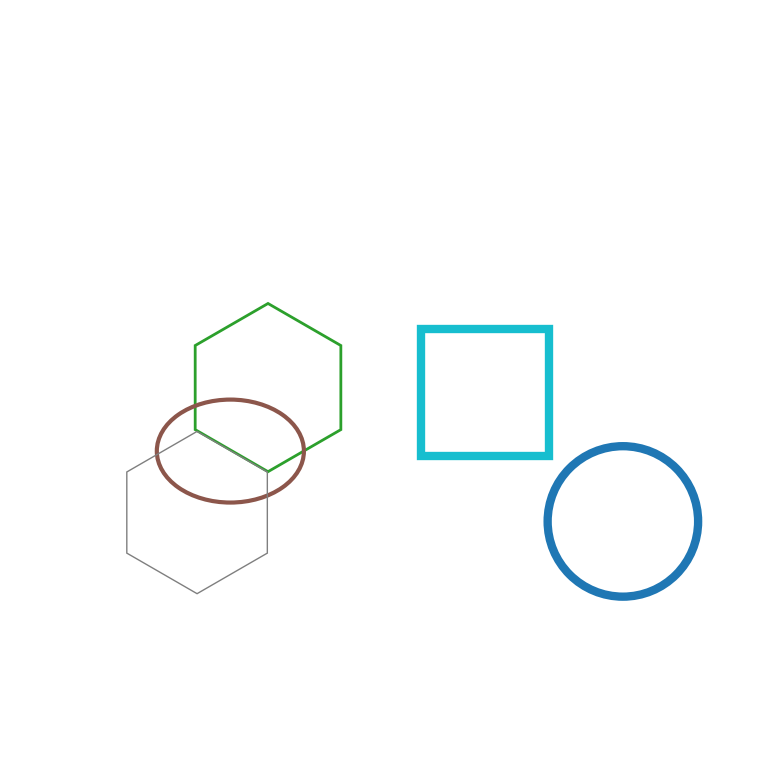[{"shape": "circle", "thickness": 3, "radius": 0.49, "center": [0.809, 0.323]}, {"shape": "hexagon", "thickness": 1, "radius": 0.55, "center": [0.348, 0.497]}, {"shape": "oval", "thickness": 1.5, "radius": 0.48, "center": [0.299, 0.414]}, {"shape": "hexagon", "thickness": 0.5, "radius": 0.53, "center": [0.256, 0.334]}, {"shape": "square", "thickness": 3, "radius": 0.41, "center": [0.63, 0.49]}]